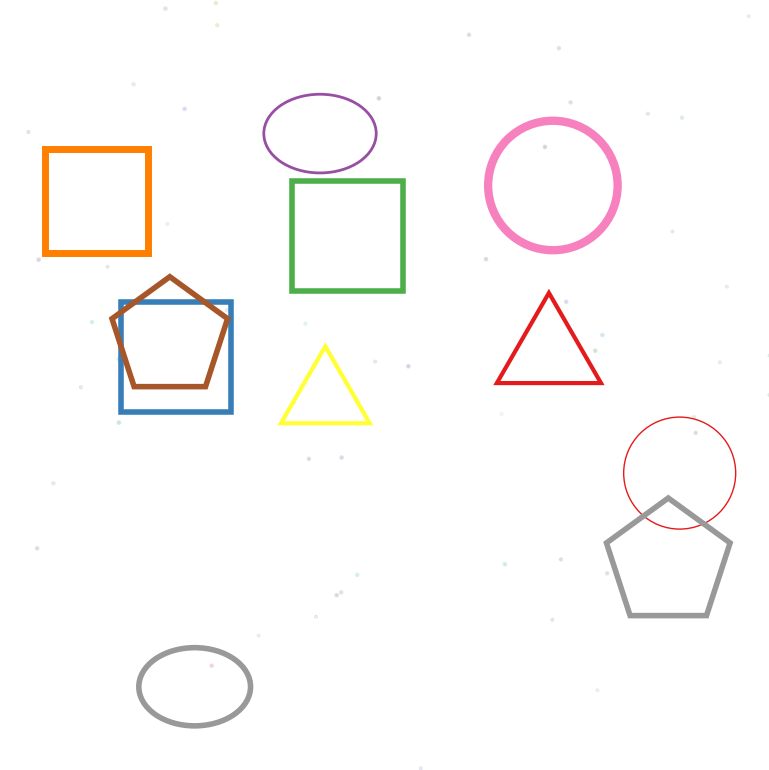[{"shape": "triangle", "thickness": 1.5, "radius": 0.39, "center": [0.713, 0.542]}, {"shape": "circle", "thickness": 0.5, "radius": 0.36, "center": [0.883, 0.386]}, {"shape": "square", "thickness": 2, "radius": 0.36, "center": [0.229, 0.536]}, {"shape": "square", "thickness": 2, "radius": 0.36, "center": [0.451, 0.694]}, {"shape": "oval", "thickness": 1, "radius": 0.36, "center": [0.416, 0.827]}, {"shape": "square", "thickness": 2.5, "radius": 0.34, "center": [0.125, 0.739]}, {"shape": "triangle", "thickness": 1.5, "radius": 0.33, "center": [0.422, 0.484]}, {"shape": "pentagon", "thickness": 2, "radius": 0.39, "center": [0.221, 0.562]}, {"shape": "circle", "thickness": 3, "radius": 0.42, "center": [0.718, 0.759]}, {"shape": "pentagon", "thickness": 2, "radius": 0.42, "center": [0.868, 0.269]}, {"shape": "oval", "thickness": 2, "radius": 0.36, "center": [0.253, 0.108]}]